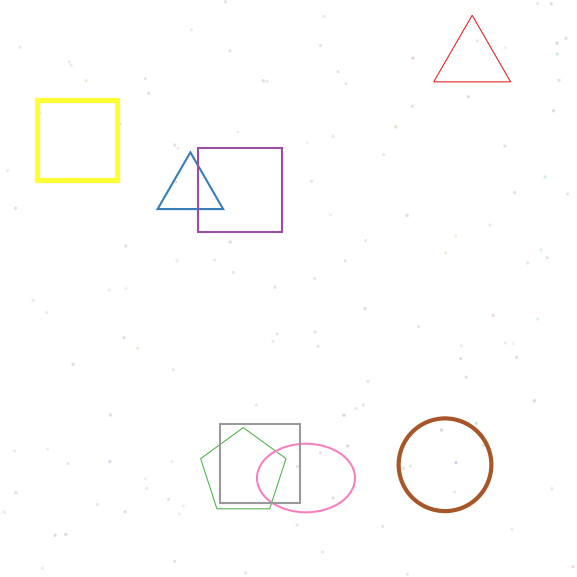[{"shape": "triangle", "thickness": 0.5, "radius": 0.38, "center": [0.818, 0.896]}, {"shape": "triangle", "thickness": 1, "radius": 0.33, "center": [0.33, 0.67]}, {"shape": "pentagon", "thickness": 0.5, "radius": 0.39, "center": [0.421, 0.181]}, {"shape": "square", "thickness": 1, "radius": 0.36, "center": [0.416, 0.67]}, {"shape": "square", "thickness": 2.5, "radius": 0.35, "center": [0.134, 0.757]}, {"shape": "circle", "thickness": 2, "radius": 0.4, "center": [0.771, 0.194]}, {"shape": "oval", "thickness": 1, "radius": 0.42, "center": [0.53, 0.171]}, {"shape": "square", "thickness": 1, "radius": 0.34, "center": [0.45, 0.196]}]